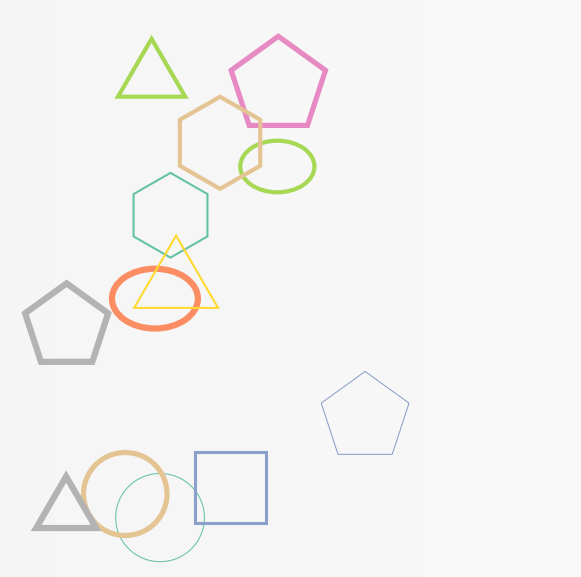[{"shape": "hexagon", "thickness": 1, "radius": 0.37, "center": [0.293, 0.626]}, {"shape": "circle", "thickness": 0.5, "radius": 0.38, "center": [0.275, 0.103]}, {"shape": "oval", "thickness": 3, "radius": 0.37, "center": [0.267, 0.482]}, {"shape": "pentagon", "thickness": 0.5, "radius": 0.4, "center": [0.628, 0.277]}, {"shape": "square", "thickness": 1.5, "radius": 0.31, "center": [0.397, 0.154]}, {"shape": "pentagon", "thickness": 2.5, "radius": 0.43, "center": [0.479, 0.851]}, {"shape": "oval", "thickness": 2, "radius": 0.32, "center": [0.477, 0.711]}, {"shape": "triangle", "thickness": 2, "radius": 0.33, "center": [0.261, 0.865]}, {"shape": "triangle", "thickness": 1, "radius": 0.42, "center": [0.303, 0.508]}, {"shape": "hexagon", "thickness": 2, "radius": 0.4, "center": [0.379, 0.752]}, {"shape": "circle", "thickness": 2.5, "radius": 0.36, "center": [0.215, 0.144]}, {"shape": "triangle", "thickness": 3, "radius": 0.3, "center": [0.114, 0.115]}, {"shape": "pentagon", "thickness": 3, "radius": 0.38, "center": [0.115, 0.433]}]